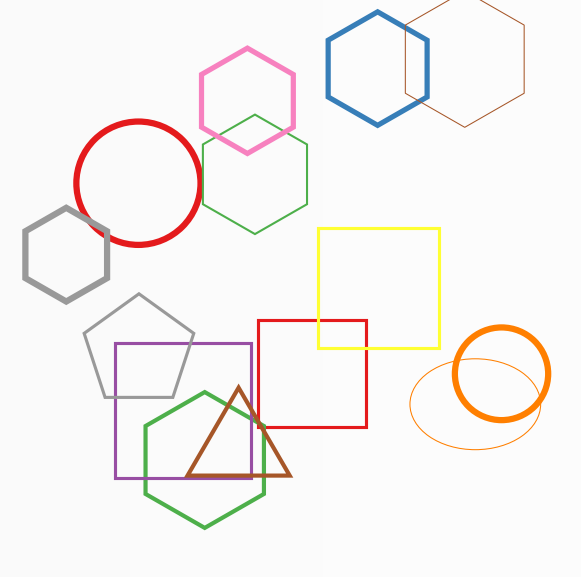[{"shape": "circle", "thickness": 3, "radius": 0.53, "center": [0.238, 0.682]}, {"shape": "square", "thickness": 1.5, "radius": 0.46, "center": [0.537, 0.353]}, {"shape": "hexagon", "thickness": 2.5, "radius": 0.49, "center": [0.65, 0.88]}, {"shape": "hexagon", "thickness": 2, "radius": 0.59, "center": [0.352, 0.203]}, {"shape": "hexagon", "thickness": 1, "radius": 0.52, "center": [0.439, 0.697]}, {"shape": "square", "thickness": 1.5, "radius": 0.58, "center": [0.315, 0.288]}, {"shape": "oval", "thickness": 0.5, "radius": 0.56, "center": [0.818, 0.299]}, {"shape": "circle", "thickness": 3, "radius": 0.4, "center": [0.863, 0.352]}, {"shape": "square", "thickness": 1.5, "radius": 0.52, "center": [0.652, 0.5]}, {"shape": "hexagon", "thickness": 0.5, "radius": 0.59, "center": [0.8, 0.897]}, {"shape": "triangle", "thickness": 2, "radius": 0.51, "center": [0.411, 0.226]}, {"shape": "hexagon", "thickness": 2.5, "radius": 0.46, "center": [0.426, 0.825]}, {"shape": "hexagon", "thickness": 3, "radius": 0.41, "center": [0.114, 0.558]}, {"shape": "pentagon", "thickness": 1.5, "radius": 0.5, "center": [0.239, 0.391]}]